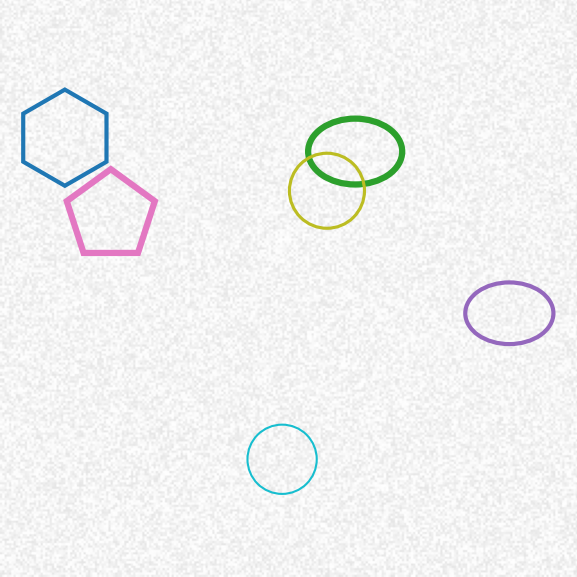[{"shape": "hexagon", "thickness": 2, "radius": 0.42, "center": [0.112, 0.761]}, {"shape": "oval", "thickness": 3, "radius": 0.41, "center": [0.615, 0.737]}, {"shape": "oval", "thickness": 2, "radius": 0.38, "center": [0.882, 0.457]}, {"shape": "pentagon", "thickness": 3, "radius": 0.4, "center": [0.192, 0.626]}, {"shape": "circle", "thickness": 1.5, "radius": 0.32, "center": [0.566, 0.669]}, {"shape": "circle", "thickness": 1, "radius": 0.3, "center": [0.488, 0.204]}]